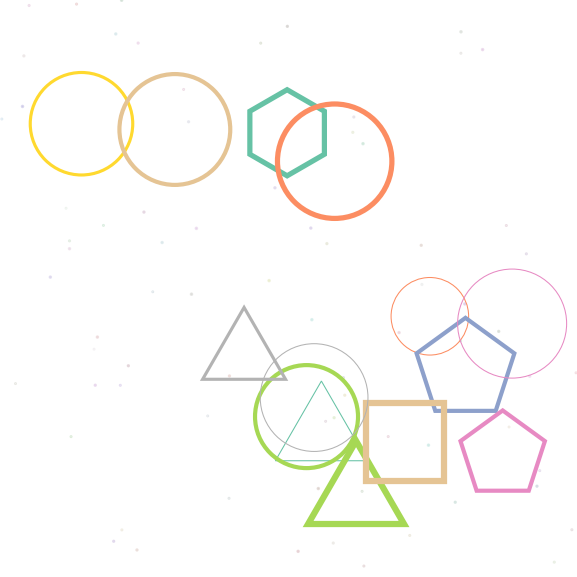[{"shape": "triangle", "thickness": 0.5, "radius": 0.46, "center": [0.557, 0.247]}, {"shape": "hexagon", "thickness": 2.5, "radius": 0.37, "center": [0.497, 0.769]}, {"shape": "circle", "thickness": 0.5, "radius": 0.34, "center": [0.744, 0.451]}, {"shape": "circle", "thickness": 2.5, "radius": 0.5, "center": [0.58, 0.72]}, {"shape": "pentagon", "thickness": 2, "radius": 0.45, "center": [0.806, 0.36]}, {"shape": "pentagon", "thickness": 2, "radius": 0.38, "center": [0.87, 0.212]}, {"shape": "circle", "thickness": 0.5, "radius": 0.47, "center": [0.887, 0.439]}, {"shape": "triangle", "thickness": 3, "radius": 0.48, "center": [0.617, 0.14]}, {"shape": "circle", "thickness": 2, "radius": 0.45, "center": [0.531, 0.278]}, {"shape": "circle", "thickness": 1.5, "radius": 0.44, "center": [0.141, 0.785]}, {"shape": "square", "thickness": 3, "radius": 0.34, "center": [0.702, 0.234]}, {"shape": "circle", "thickness": 2, "radius": 0.48, "center": [0.303, 0.775]}, {"shape": "triangle", "thickness": 1.5, "radius": 0.41, "center": [0.423, 0.384]}, {"shape": "circle", "thickness": 0.5, "radius": 0.47, "center": [0.544, 0.311]}]